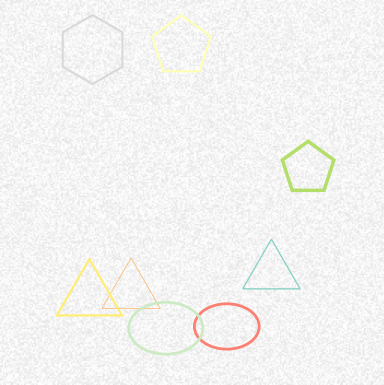[{"shape": "triangle", "thickness": 1, "radius": 0.43, "center": [0.705, 0.293]}, {"shape": "pentagon", "thickness": 1.5, "radius": 0.4, "center": [0.471, 0.88]}, {"shape": "oval", "thickness": 2, "radius": 0.42, "center": [0.589, 0.152]}, {"shape": "triangle", "thickness": 0.5, "radius": 0.44, "center": [0.34, 0.243]}, {"shape": "pentagon", "thickness": 2.5, "radius": 0.35, "center": [0.8, 0.563]}, {"shape": "hexagon", "thickness": 1.5, "radius": 0.45, "center": [0.24, 0.871]}, {"shape": "oval", "thickness": 2, "radius": 0.48, "center": [0.431, 0.147]}, {"shape": "triangle", "thickness": 1.5, "radius": 0.49, "center": [0.232, 0.23]}]